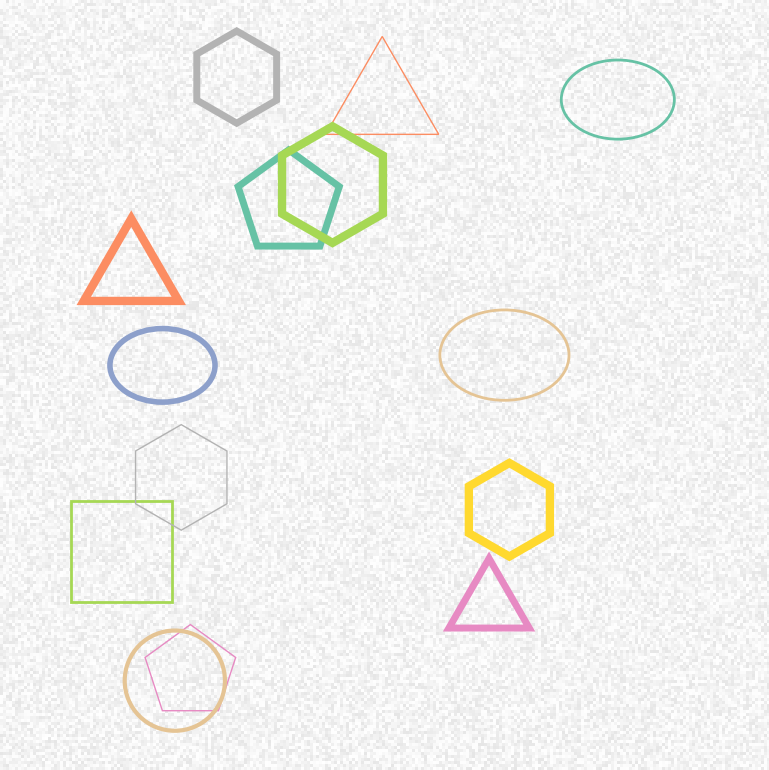[{"shape": "oval", "thickness": 1, "radius": 0.37, "center": [0.802, 0.871]}, {"shape": "pentagon", "thickness": 2.5, "radius": 0.35, "center": [0.375, 0.736]}, {"shape": "triangle", "thickness": 0.5, "radius": 0.42, "center": [0.496, 0.868]}, {"shape": "triangle", "thickness": 3, "radius": 0.36, "center": [0.17, 0.645]}, {"shape": "oval", "thickness": 2, "radius": 0.34, "center": [0.211, 0.526]}, {"shape": "pentagon", "thickness": 0.5, "radius": 0.31, "center": [0.247, 0.127]}, {"shape": "triangle", "thickness": 2.5, "radius": 0.3, "center": [0.635, 0.214]}, {"shape": "square", "thickness": 1, "radius": 0.33, "center": [0.158, 0.284]}, {"shape": "hexagon", "thickness": 3, "radius": 0.38, "center": [0.432, 0.76]}, {"shape": "hexagon", "thickness": 3, "radius": 0.3, "center": [0.662, 0.338]}, {"shape": "circle", "thickness": 1.5, "radius": 0.33, "center": [0.227, 0.116]}, {"shape": "oval", "thickness": 1, "radius": 0.42, "center": [0.655, 0.539]}, {"shape": "hexagon", "thickness": 2.5, "radius": 0.3, "center": [0.307, 0.9]}, {"shape": "hexagon", "thickness": 0.5, "radius": 0.34, "center": [0.235, 0.38]}]